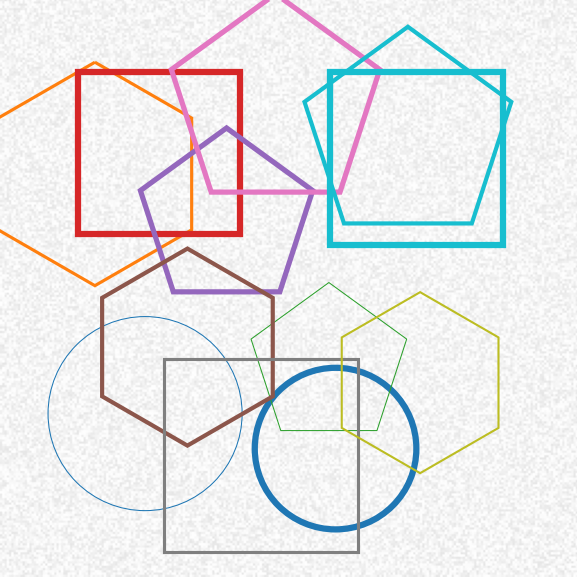[{"shape": "circle", "thickness": 0.5, "radius": 0.84, "center": [0.251, 0.283]}, {"shape": "circle", "thickness": 3, "radius": 0.7, "center": [0.581, 0.222]}, {"shape": "hexagon", "thickness": 1.5, "radius": 0.97, "center": [0.164, 0.698]}, {"shape": "pentagon", "thickness": 0.5, "radius": 0.71, "center": [0.569, 0.368]}, {"shape": "square", "thickness": 3, "radius": 0.7, "center": [0.275, 0.735]}, {"shape": "pentagon", "thickness": 2.5, "radius": 0.78, "center": [0.392, 0.621]}, {"shape": "hexagon", "thickness": 2, "radius": 0.85, "center": [0.325, 0.398]}, {"shape": "pentagon", "thickness": 2.5, "radius": 0.95, "center": [0.477, 0.82]}, {"shape": "square", "thickness": 1.5, "radius": 0.84, "center": [0.452, 0.21]}, {"shape": "hexagon", "thickness": 1, "radius": 0.78, "center": [0.727, 0.337]}, {"shape": "pentagon", "thickness": 2, "radius": 0.94, "center": [0.706, 0.765]}, {"shape": "square", "thickness": 3, "radius": 0.75, "center": [0.721, 0.725]}]